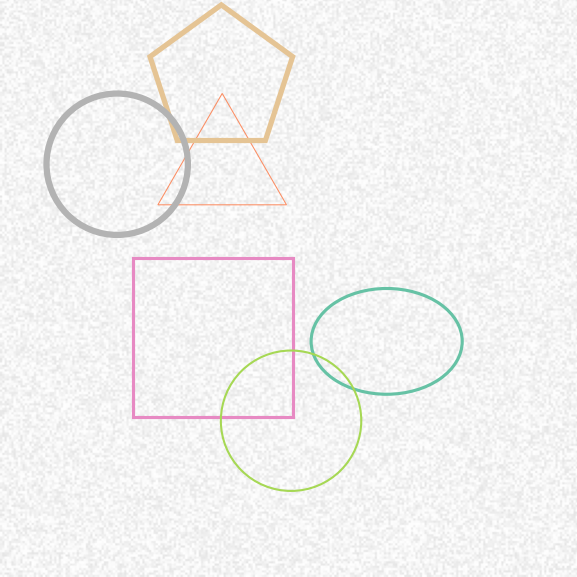[{"shape": "oval", "thickness": 1.5, "radius": 0.65, "center": [0.67, 0.408]}, {"shape": "triangle", "thickness": 0.5, "radius": 0.64, "center": [0.385, 0.709]}, {"shape": "square", "thickness": 1.5, "radius": 0.69, "center": [0.368, 0.415]}, {"shape": "circle", "thickness": 1, "radius": 0.61, "center": [0.504, 0.271]}, {"shape": "pentagon", "thickness": 2.5, "radius": 0.65, "center": [0.383, 0.861]}, {"shape": "circle", "thickness": 3, "radius": 0.61, "center": [0.203, 0.715]}]